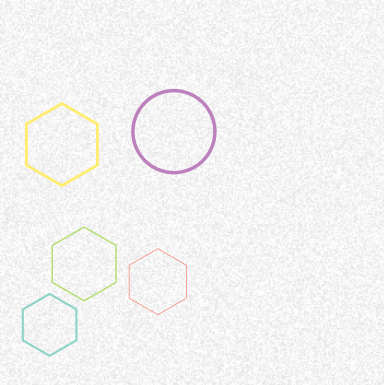[{"shape": "hexagon", "thickness": 1.5, "radius": 0.4, "center": [0.129, 0.156]}, {"shape": "hexagon", "thickness": 0.5, "radius": 0.43, "center": [0.41, 0.268]}, {"shape": "hexagon", "thickness": 1, "radius": 0.48, "center": [0.219, 0.314]}, {"shape": "circle", "thickness": 2.5, "radius": 0.53, "center": [0.452, 0.658]}, {"shape": "hexagon", "thickness": 2, "radius": 0.53, "center": [0.161, 0.624]}]